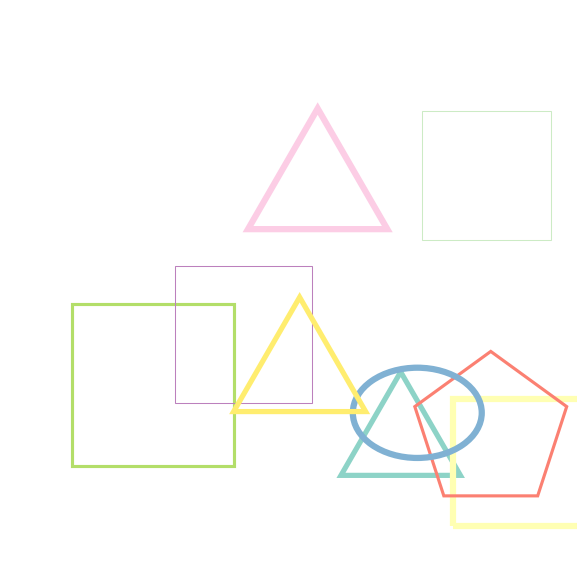[{"shape": "triangle", "thickness": 2.5, "radius": 0.6, "center": [0.694, 0.236]}, {"shape": "square", "thickness": 3, "radius": 0.55, "center": [0.893, 0.198]}, {"shape": "pentagon", "thickness": 1.5, "radius": 0.69, "center": [0.85, 0.252]}, {"shape": "oval", "thickness": 3, "radius": 0.56, "center": [0.723, 0.284]}, {"shape": "square", "thickness": 1.5, "radius": 0.7, "center": [0.265, 0.333]}, {"shape": "triangle", "thickness": 3, "radius": 0.7, "center": [0.55, 0.672]}, {"shape": "square", "thickness": 0.5, "radius": 0.59, "center": [0.421, 0.42]}, {"shape": "square", "thickness": 0.5, "radius": 0.56, "center": [0.842, 0.695]}, {"shape": "triangle", "thickness": 2.5, "radius": 0.66, "center": [0.519, 0.352]}]